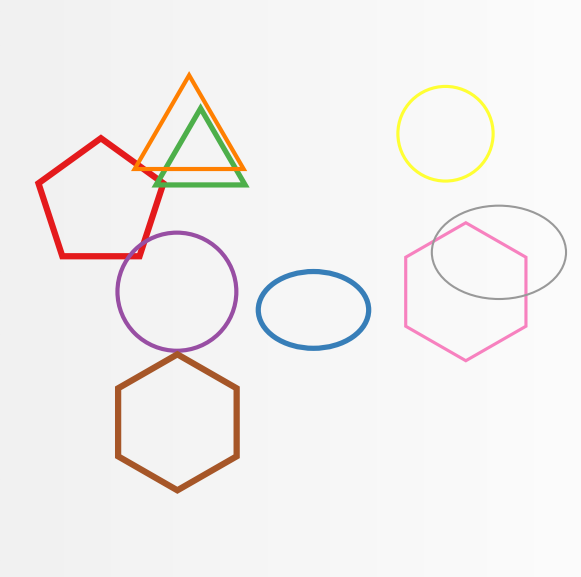[{"shape": "pentagon", "thickness": 3, "radius": 0.56, "center": [0.174, 0.647]}, {"shape": "oval", "thickness": 2.5, "radius": 0.47, "center": [0.539, 0.462]}, {"shape": "triangle", "thickness": 2.5, "radius": 0.44, "center": [0.345, 0.723]}, {"shape": "circle", "thickness": 2, "radius": 0.51, "center": [0.304, 0.494]}, {"shape": "triangle", "thickness": 2, "radius": 0.54, "center": [0.325, 0.761]}, {"shape": "circle", "thickness": 1.5, "radius": 0.41, "center": [0.766, 0.768]}, {"shape": "hexagon", "thickness": 3, "radius": 0.59, "center": [0.305, 0.268]}, {"shape": "hexagon", "thickness": 1.5, "radius": 0.6, "center": [0.801, 0.494]}, {"shape": "oval", "thickness": 1, "radius": 0.58, "center": [0.858, 0.562]}]